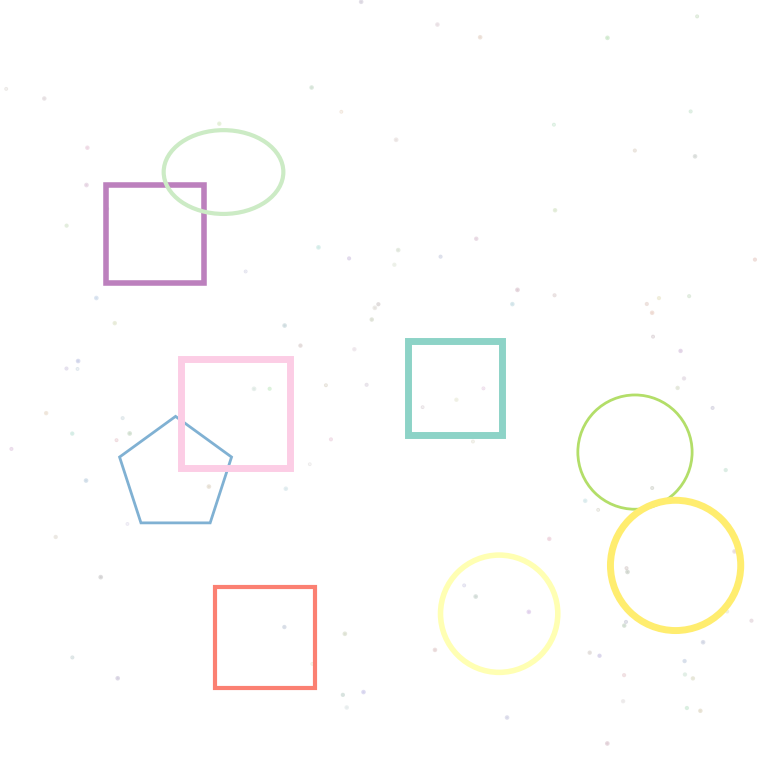[{"shape": "square", "thickness": 2.5, "radius": 0.3, "center": [0.591, 0.496]}, {"shape": "circle", "thickness": 2, "radius": 0.38, "center": [0.648, 0.203]}, {"shape": "square", "thickness": 1.5, "radius": 0.33, "center": [0.344, 0.172]}, {"shape": "pentagon", "thickness": 1, "radius": 0.38, "center": [0.228, 0.383]}, {"shape": "circle", "thickness": 1, "radius": 0.37, "center": [0.825, 0.413]}, {"shape": "square", "thickness": 2.5, "radius": 0.35, "center": [0.305, 0.463]}, {"shape": "square", "thickness": 2, "radius": 0.32, "center": [0.201, 0.696]}, {"shape": "oval", "thickness": 1.5, "radius": 0.39, "center": [0.29, 0.777]}, {"shape": "circle", "thickness": 2.5, "radius": 0.42, "center": [0.877, 0.266]}]